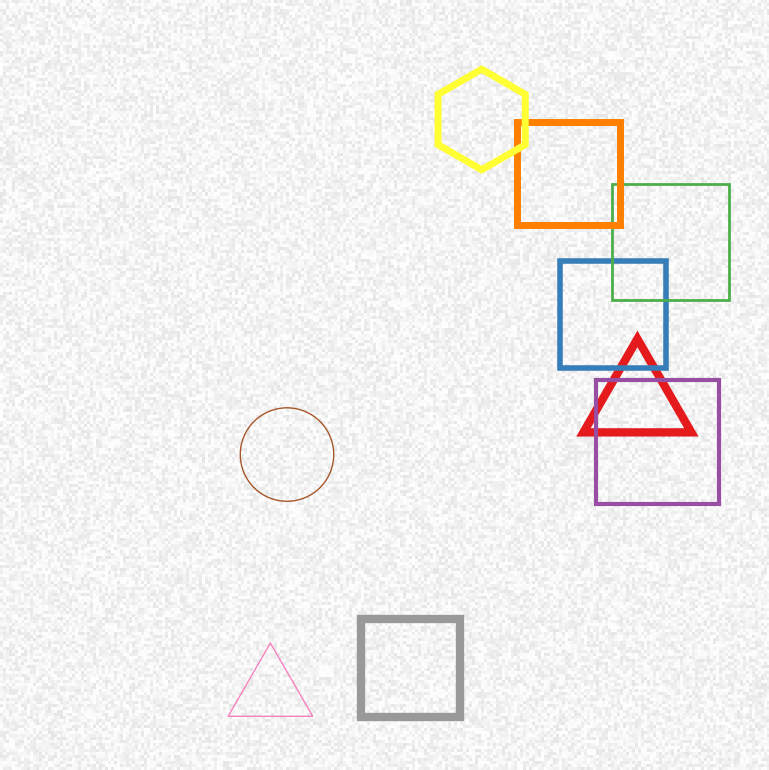[{"shape": "triangle", "thickness": 3, "radius": 0.4, "center": [0.828, 0.479]}, {"shape": "square", "thickness": 2, "radius": 0.35, "center": [0.796, 0.592]}, {"shape": "square", "thickness": 1, "radius": 0.38, "center": [0.871, 0.686]}, {"shape": "square", "thickness": 1.5, "radius": 0.4, "center": [0.854, 0.426]}, {"shape": "square", "thickness": 2.5, "radius": 0.33, "center": [0.738, 0.775]}, {"shape": "hexagon", "thickness": 2.5, "radius": 0.33, "center": [0.626, 0.845]}, {"shape": "circle", "thickness": 0.5, "radius": 0.3, "center": [0.373, 0.41]}, {"shape": "triangle", "thickness": 0.5, "radius": 0.32, "center": [0.351, 0.101]}, {"shape": "square", "thickness": 3, "radius": 0.32, "center": [0.533, 0.132]}]